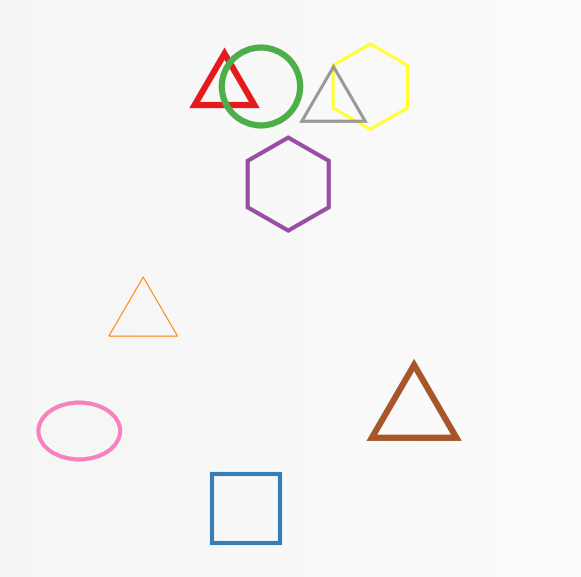[{"shape": "triangle", "thickness": 3, "radius": 0.3, "center": [0.386, 0.847]}, {"shape": "square", "thickness": 2, "radius": 0.29, "center": [0.423, 0.119]}, {"shape": "circle", "thickness": 3, "radius": 0.34, "center": [0.449, 0.849]}, {"shape": "hexagon", "thickness": 2, "radius": 0.4, "center": [0.496, 0.68]}, {"shape": "triangle", "thickness": 0.5, "radius": 0.34, "center": [0.246, 0.451]}, {"shape": "hexagon", "thickness": 1.5, "radius": 0.37, "center": [0.637, 0.849]}, {"shape": "triangle", "thickness": 3, "radius": 0.42, "center": [0.712, 0.283]}, {"shape": "oval", "thickness": 2, "radius": 0.35, "center": [0.136, 0.253]}, {"shape": "triangle", "thickness": 1.5, "radius": 0.31, "center": [0.574, 0.821]}]